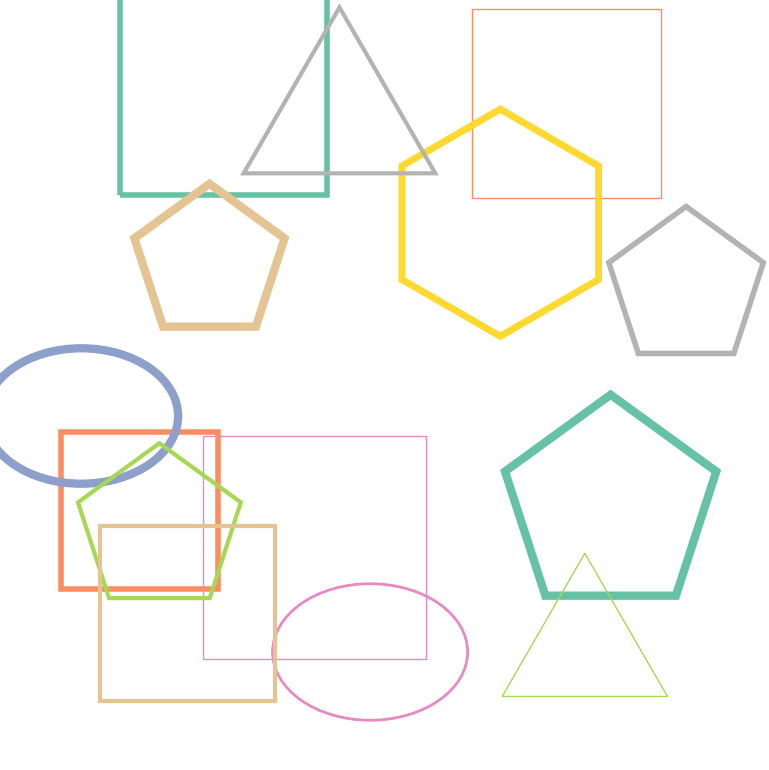[{"shape": "pentagon", "thickness": 3, "radius": 0.72, "center": [0.793, 0.343]}, {"shape": "square", "thickness": 2, "radius": 0.67, "center": [0.29, 0.882]}, {"shape": "square", "thickness": 2, "radius": 0.51, "center": [0.182, 0.337]}, {"shape": "square", "thickness": 0.5, "radius": 0.61, "center": [0.736, 0.866]}, {"shape": "oval", "thickness": 3, "radius": 0.63, "center": [0.106, 0.46]}, {"shape": "square", "thickness": 0.5, "radius": 0.73, "center": [0.408, 0.289]}, {"shape": "oval", "thickness": 1, "radius": 0.63, "center": [0.481, 0.153]}, {"shape": "pentagon", "thickness": 1.5, "radius": 0.56, "center": [0.207, 0.313]}, {"shape": "triangle", "thickness": 0.5, "radius": 0.62, "center": [0.759, 0.157]}, {"shape": "hexagon", "thickness": 2.5, "radius": 0.74, "center": [0.65, 0.711]}, {"shape": "pentagon", "thickness": 3, "radius": 0.51, "center": [0.272, 0.659]}, {"shape": "square", "thickness": 1.5, "radius": 0.57, "center": [0.243, 0.203]}, {"shape": "pentagon", "thickness": 2, "radius": 0.53, "center": [0.891, 0.626]}, {"shape": "triangle", "thickness": 1.5, "radius": 0.72, "center": [0.441, 0.847]}]